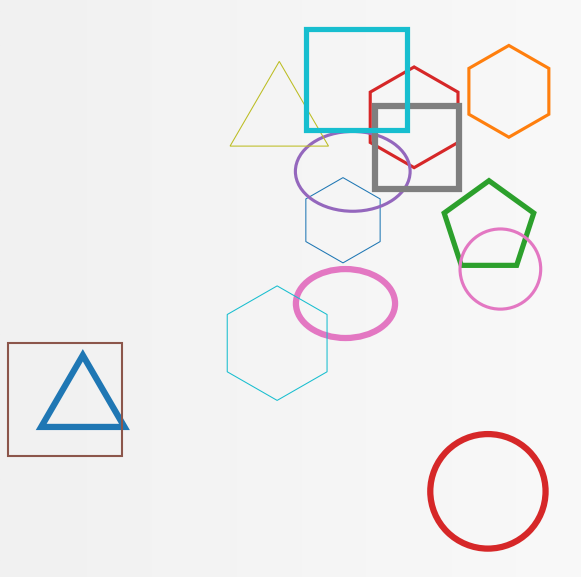[{"shape": "triangle", "thickness": 3, "radius": 0.41, "center": [0.142, 0.301]}, {"shape": "hexagon", "thickness": 0.5, "radius": 0.37, "center": [0.59, 0.618]}, {"shape": "hexagon", "thickness": 1.5, "radius": 0.4, "center": [0.875, 0.841]}, {"shape": "pentagon", "thickness": 2.5, "radius": 0.41, "center": [0.841, 0.605]}, {"shape": "hexagon", "thickness": 1.5, "radius": 0.44, "center": [0.712, 0.796]}, {"shape": "circle", "thickness": 3, "radius": 0.5, "center": [0.839, 0.148]}, {"shape": "oval", "thickness": 1.5, "radius": 0.49, "center": [0.607, 0.702]}, {"shape": "square", "thickness": 1, "radius": 0.49, "center": [0.111, 0.308]}, {"shape": "oval", "thickness": 3, "radius": 0.43, "center": [0.594, 0.474]}, {"shape": "circle", "thickness": 1.5, "radius": 0.35, "center": [0.861, 0.533]}, {"shape": "square", "thickness": 3, "radius": 0.36, "center": [0.717, 0.744]}, {"shape": "triangle", "thickness": 0.5, "radius": 0.49, "center": [0.48, 0.795]}, {"shape": "square", "thickness": 2.5, "radius": 0.44, "center": [0.613, 0.862]}, {"shape": "hexagon", "thickness": 0.5, "radius": 0.5, "center": [0.477, 0.405]}]